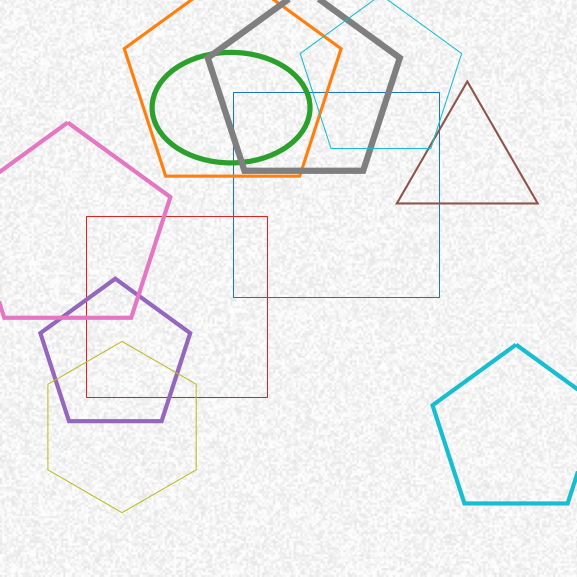[{"shape": "square", "thickness": 0.5, "radius": 0.89, "center": [0.582, 0.662]}, {"shape": "pentagon", "thickness": 1.5, "radius": 0.99, "center": [0.403, 0.854]}, {"shape": "oval", "thickness": 2.5, "radius": 0.68, "center": [0.4, 0.813]}, {"shape": "square", "thickness": 0.5, "radius": 0.79, "center": [0.305, 0.468]}, {"shape": "pentagon", "thickness": 2, "radius": 0.68, "center": [0.2, 0.38]}, {"shape": "triangle", "thickness": 1, "radius": 0.7, "center": [0.809, 0.717]}, {"shape": "pentagon", "thickness": 2, "radius": 0.93, "center": [0.117, 0.6]}, {"shape": "pentagon", "thickness": 3, "radius": 0.87, "center": [0.526, 0.845]}, {"shape": "hexagon", "thickness": 0.5, "radius": 0.74, "center": [0.211, 0.26]}, {"shape": "pentagon", "thickness": 0.5, "radius": 0.74, "center": [0.66, 0.861]}, {"shape": "pentagon", "thickness": 2, "radius": 0.76, "center": [0.894, 0.25]}]